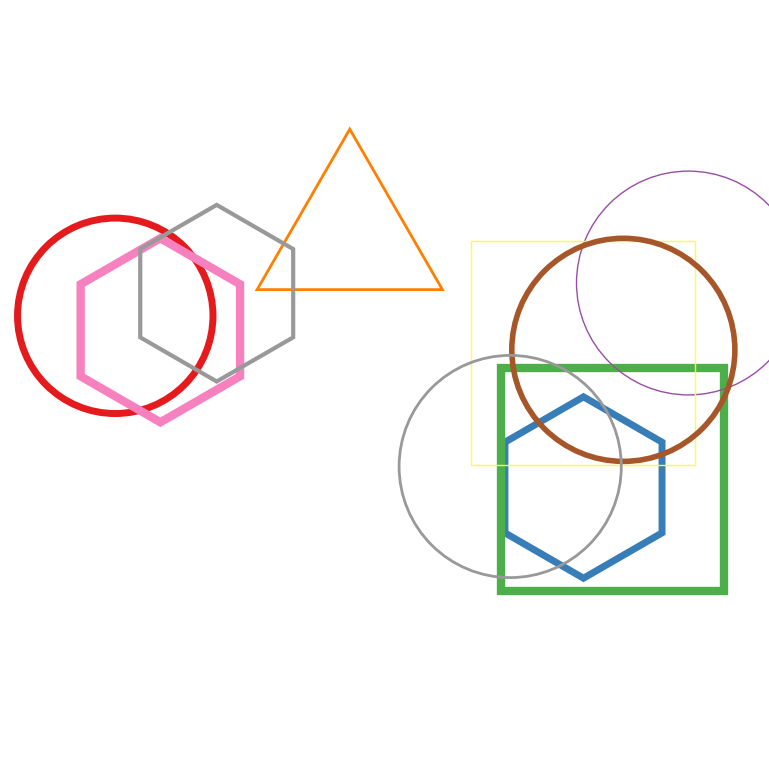[{"shape": "circle", "thickness": 2.5, "radius": 0.63, "center": [0.15, 0.59]}, {"shape": "hexagon", "thickness": 2.5, "radius": 0.59, "center": [0.758, 0.367]}, {"shape": "square", "thickness": 3, "radius": 0.72, "center": [0.795, 0.377]}, {"shape": "circle", "thickness": 0.5, "radius": 0.73, "center": [0.894, 0.632]}, {"shape": "triangle", "thickness": 1, "radius": 0.69, "center": [0.454, 0.693]}, {"shape": "square", "thickness": 0.5, "radius": 0.73, "center": [0.757, 0.542]}, {"shape": "circle", "thickness": 2, "radius": 0.72, "center": [0.81, 0.546]}, {"shape": "hexagon", "thickness": 3, "radius": 0.6, "center": [0.208, 0.571]}, {"shape": "circle", "thickness": 1, "radius": 0.72, "center": [0.663, 0.394]}, {"shape": "hexagon", "thickness": 1.5, "radius": 0.57, "center": [0.281, 0.619]}]